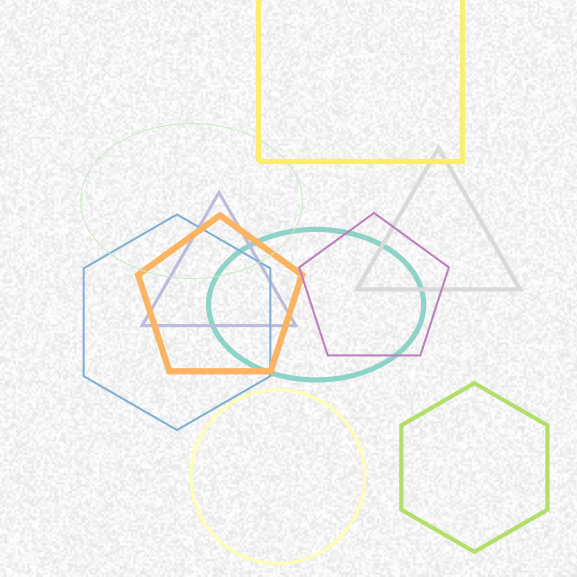[{"shape": "oval", "thickness": 2.5, "radius": 0.93, "center": [0.547, 0.472]}, {"shape": "circle", "thickness": 1.5, "radius": 0.75, "center": [0.481, 0.174]}, {"shape": "triangle", "thickness": 1.5, "radius": 0.77, "center": [0.379, 0.512]}, {"shape": "hexagon", "thickness": 1, "radius": 0.93, "center": [0.306, 0.441]}, {"shape": "pentagon", "thickness": 3, "radius": 0.75, "center": [0.381, 0.477]}, {"shape": "hexagon", "thickness": 2, "radius": 0.73, "center": [0.821, 0.19]}, {"shape": "triangle", "thickness": 2, "radius": 0.82, "center": [0.759, 0.58]}, {"shape": "pentagon", "thickness": 1, "radius": 0.68, "center": [0.648, 0.494]}, {"shape": "oval", "thickness": 0.5, "radius": 0.96, "center": [0.332, 0.651]}, {"shape": "square", "thickness": 2.5, "radius": 0.88, "center": [0.624, 0.898]}]